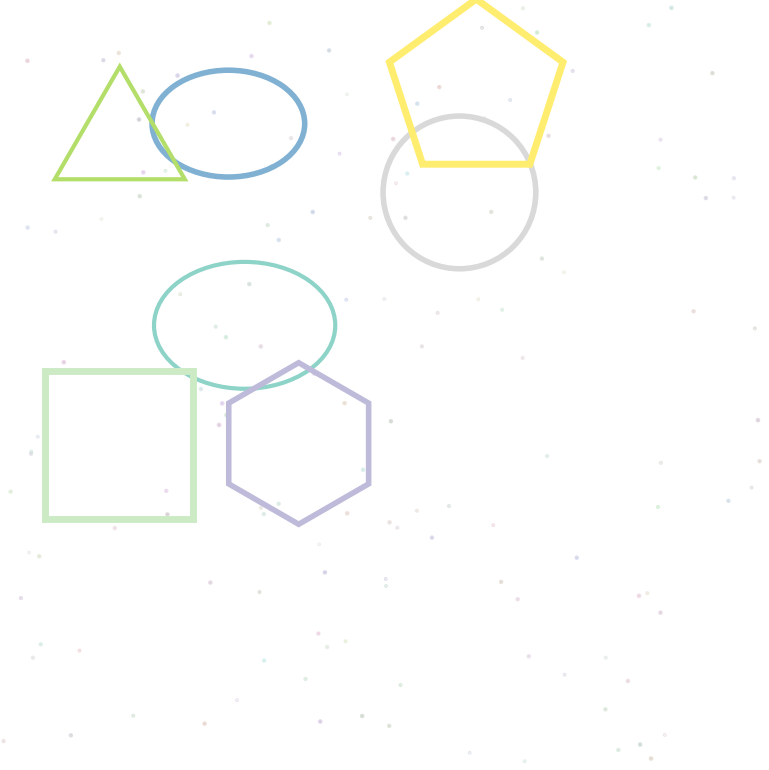[{"shape": "oval", "thickness": 1.5, "radius": 0.59, "center": [0.318, 0.578]}, {"shape": "hexagon", "thickness": 2, "radius": 0.52, "center": [0.388, 0.424]}, {"shape": "oval", "thickness": 2, "radius": 0.5, "center": [0.297, 0.839]}, {"shape": "triangle", "thickness": 1.5, "radius": 0.49, "center": [0.156, 0.816]}, {"shape": "circle", "thickness": 2, "radius": 0.5, "center": [0.597, 0.75]}, {"shape": "square", "thickness": 2.5, "radius": 0.48, "center": [0.154, 0.423]}, {"shape": "pentagon", "thickness": 2.5, "radius": 0.59, "center": [0.618, 0.883]}]